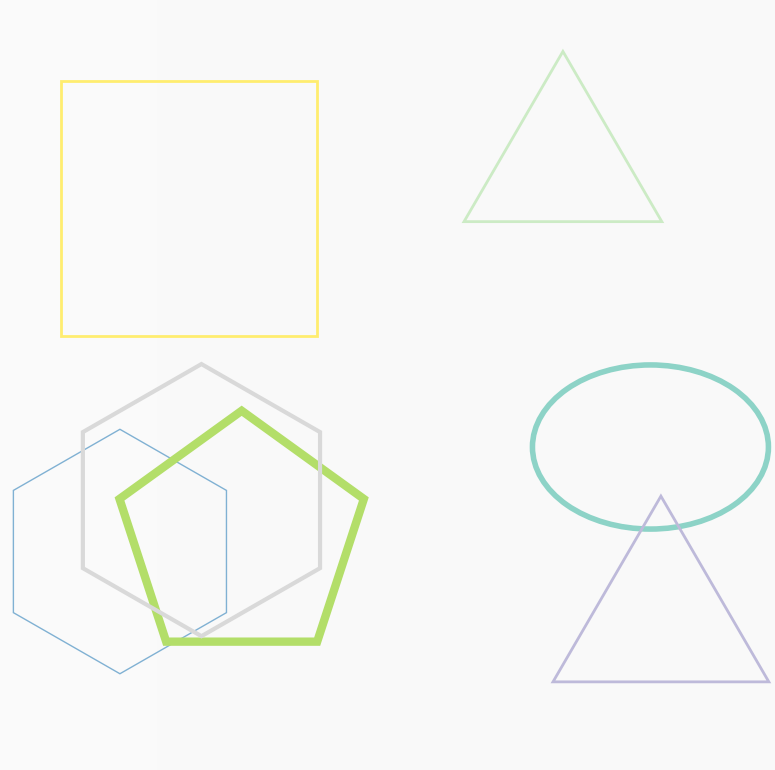[{"shape": "oval", "thickness": 2, "radius": 0.76, "center": [0.839, 0.419]}, {"shape": "triangle", "thickness": 1, "radius": 0.8, "center": [0.853, 0.195]}, {"shape": "hexagon", "thickness": 0.5, "radius": 0.79, "center": [0.155, 0.284]}, {"shape": "pentagon", "thickness": 3, "radius": 0.83, "center": [0.312, 0.301]}, {"shape": "hexagon", "thickness": 1.5, "radius": 0.88, "center": [0.26, 0.35]}, {"shape": "triangle", "thickness": 1, "radius": 0.74, "center": [0.726, 0.786]}, {"shape": "square", "thickness": 1, "radius": 0.83, "center": [0.244, 0.73]}]